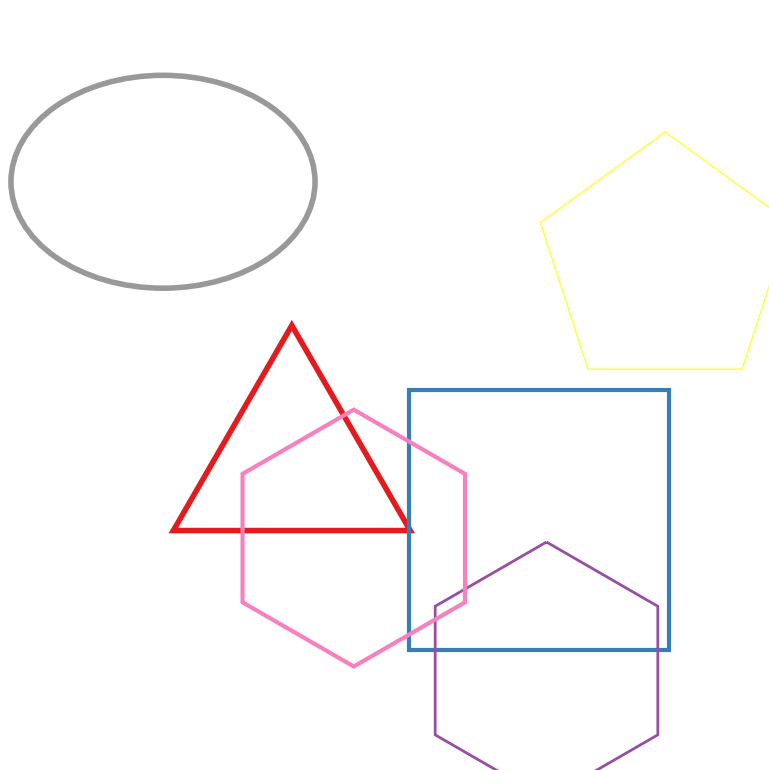[{"shape": "triangle", "thickness": 2, "radius": 0.89, "center": [0.379, 0.4]}, {"shape": "square", "thickness": 1.5, "radius": 0.84, "center": [0.7, 0.325]}, {"shape": "hexagon", "thickness": 1, "radius": 0.83, "center": [0.71, 0.129]}, {"shape": "pentagon", "thickness": 0.5, "radius": 0.85, "center": [0.864, 0.658]}, {"shape": "hexagon", "thickness": 1.5, "radius": 0.83, "center": [0.459, 0.301]}, {"shape": "oval", "thickness": 2, "radius": 0.99, "center": [0.212, 0.764]}]